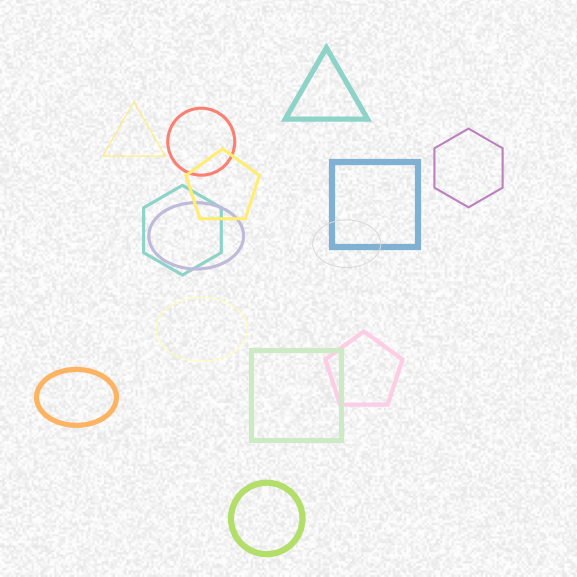[{"shape": "triangle", "thickness": 2.5, "radius": 0.41, "center": [0.565, 0.834]}, {"shape": "hexagon", "thickness": 1.5, "radius": 0.39, "center": [0.316, 0.601]}, {"shape": "oval", "thickness": 0.5, "radius": 0.4, "center": [0.349, 0.429]}, {"shape": "oval", "thickness": 1.5, "radius": 0.41, "center": [0.34, 0.591]}, {"shape": "circle", "thickness": 1.5, "radius": 0.29, "center": [0.349, 0.754]}, {"shape": "square", "thickness": 3, "radius": 0.37, "center": [0.649, 0.645]}, {"shape": "oval", "thickness": 2.5, "radius": 0.35, "center": [0.132, 0.311]}, {"shape": "circle", "thickness": 3, "radius": 0.31, "center": [0.462, 0.101]}, {"shape": "pentagon", "thickness": 2, "radius": 0.35, "center": [0.63, 0.355]}, {"shape": "oval", "thickness": 0.5, "radius": 0.3, "center": [0.6, 0.577]}, {"shape": "hexagon", "thickness": 1, "radius": 0.34, "center": [0.811, 0.708]}, {"shape": "square", "thickness": 2.5, "radius": 0.39, "center": [0.513, 0.316]}, {"shape": "pentagon", "thickness": 1.5, "radius": 0.33, "center": [0.386, 0.675]}, {"shape": "triangle", "thickness": 0.5, "radius": 0.31, "center": [0.232, 0.76]}]